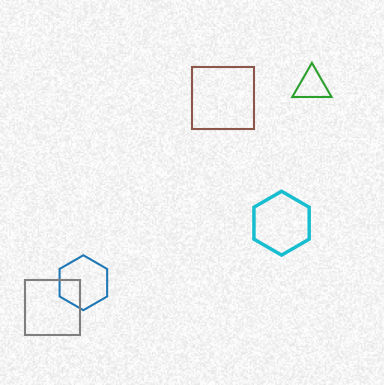[{"shape": "hexagon", "thickness": 1.5, "radius": 0.36, "center": [0.217, 0.266]}, {"shape": "triangle", "thickness": 1.5, "radius": 0.29, "center": [0.81, 0.778]}, {"shape": "square", "thickness": 1.5, "radius": 0.4, "center": [0.58, 0.746]}, {"shape": "square", "thickness": 1.5, "radius": 0.36, "center": [0.137, 0.201]}, {"shape": "hexagon", "thickness": 2.5, "radius": 0.41, "center": [0.731, 0.42]}]